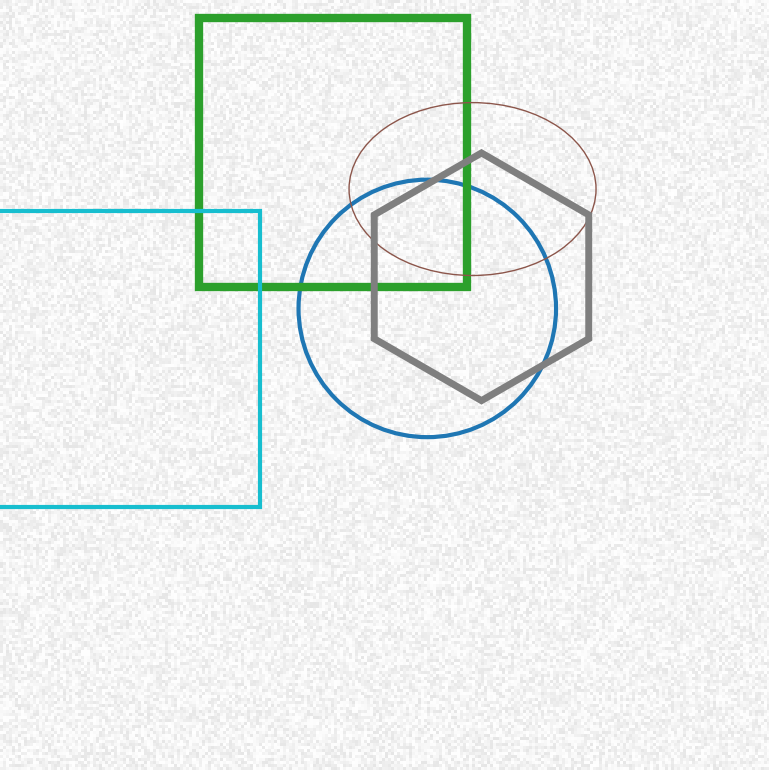[{"shape": "circle", "thickness": 1.5, "radius": 0.84, "center": [0.555, 0.599]}, {"shape": "square", "thickness": 3, "radius": 0.87, "center": [0.432, 0.802]}, {"shape": "oval", "thickness": 0.5, "radius": 0.8, "center": [0.614, 0.754]}, {"shape": "hexagon", "thickness": 2.5, "radius": 0.8, "center": [0.625, 0.641]}, {"shape": "square", "thickness": 1.5, "radius": 0.96, "center": [0.145, 0.534]}]